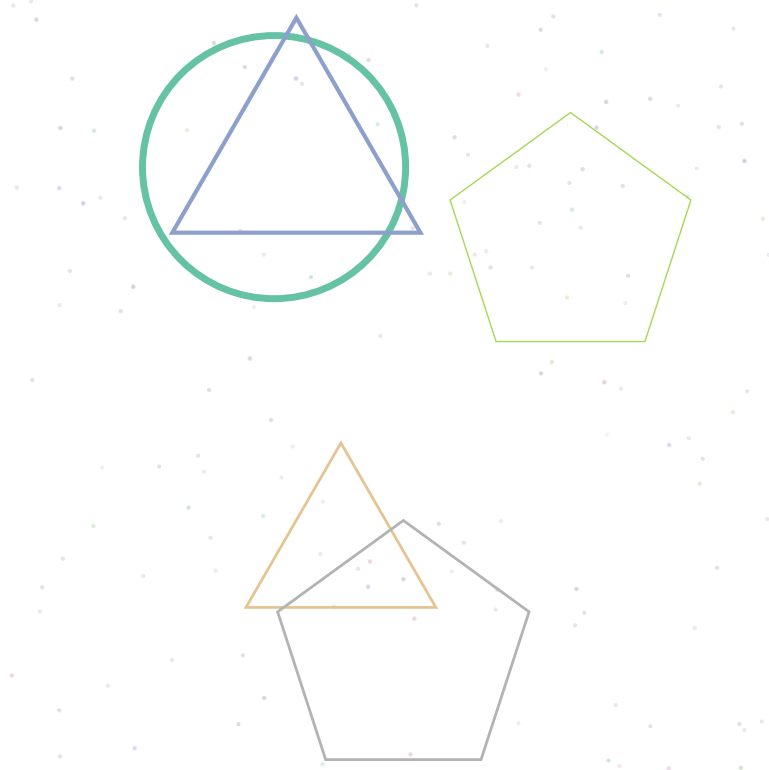[{"shape": "circle", "thickness": 2.5, "radius": 0.85, "center": [0.356, 0.783]}, {"shape": "triangle", "thickness": 1.5, "radius": 0.93, "center": [0.385, 0.791]}, {"shape": "pentagon", "thickness": 0.5, "radius": 0.82, "center": [0.741, 0.689]}, {"shape": "triangle", "thickness": 1, "radius": 0.71, "center": [0.443, 0.282]}, {"shape": "pentagon", "thickness": 1, "radius": 0.86, "center": [0.524, 0.152]}]